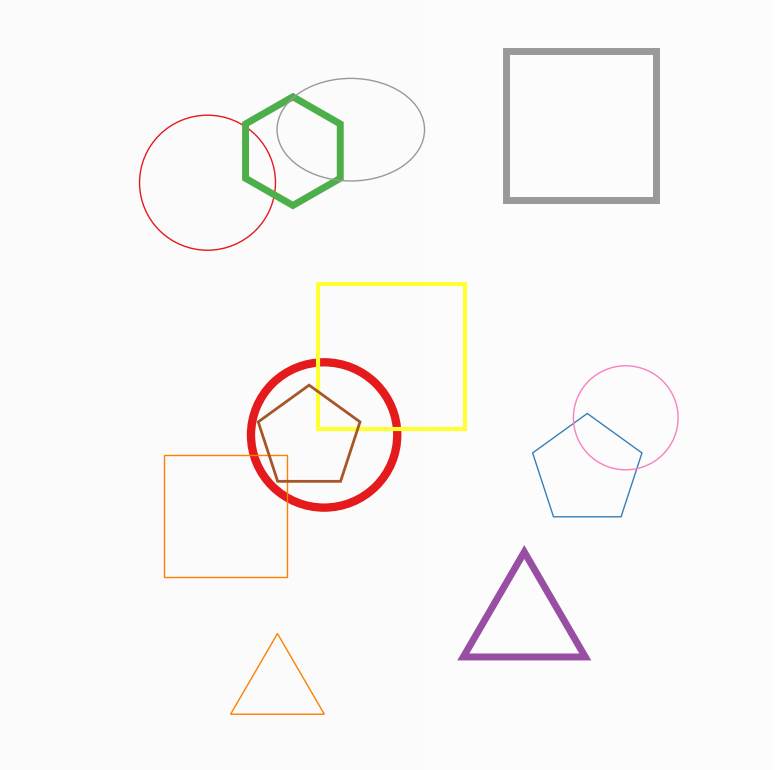[{"shape": "circle", "thickness": 0.5, "radius": 0.44, "center": [0.268, 0.763]}, {"shape": "circle", "thickness": 3, "radius": 0.47, "center": [0.418, 0.435]}, {"shape": "pentagon", "thickness": 0.5, "radius": 0.37, "center": [0.758, 0.389]}, {"shape": "hexagon", "thickness": 2.5, "radius": 0.35, "center": [0.378, 0.804]}, {"shape": "triangle", "thickness": 2.5, "radius": 0.45, "center": [0.677, 0.192]}, {"shape": "square", "thickness": 0.5, "radius": 0.4, "center": [0.291, 0.33]}, {"shape": "triangle", "thickness": 0.5, "radius": 0.35, "center": [0.358, 0.107]}, {"shape": "square", "thickness": 1.5, "radius": 0.47, "center": [0.505, 0.537]}, {"shape": "pentagon", "thickness": 1, "radius": 0.35, "center": [0.399, 0.431]}, {"shape": "circle", "thickness": 0.5, "radius": 0.34, "center": [0.807, 0.457]}, {"shape": "oval", "thickness": 0.5, "radius": 0.48, "center": [0.453, 0.832]}, {"shape": "square", "thickness": 2.5, "radius": 0.48, "center": [0.749, 0.837]}]